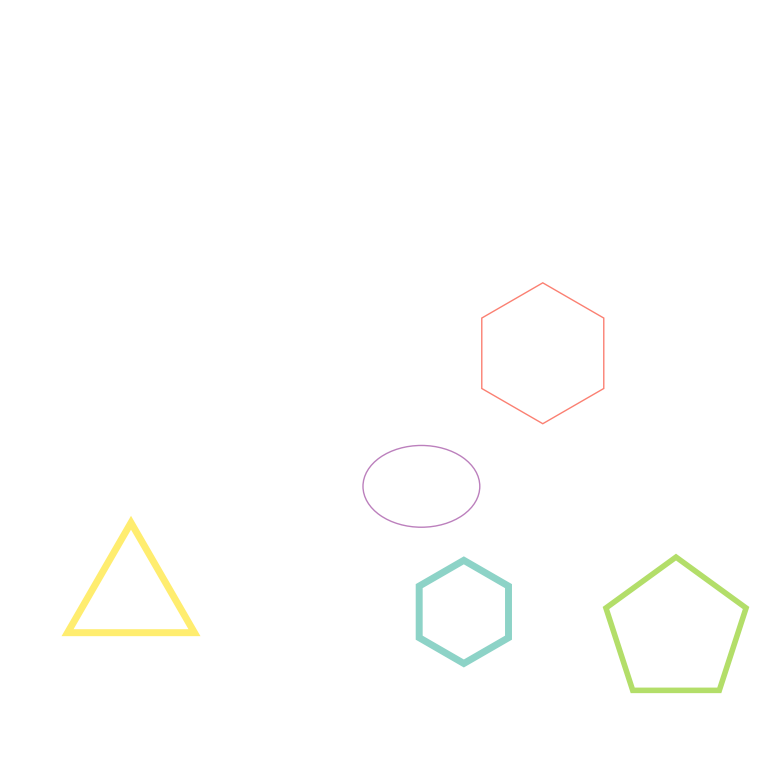[{"shape": "hexagon", "thickness": 2.5, "radius": 0.33, "center": [0.602, 0.205]}, {"shape": "hexagon", "thickness": 0.5, "radius": 0.46, "center": [0.705, 0.541]}, {"shape": "pentagon", "thickness": 2, "radius": 0.48, "center": [0.878, 0.181]}, {"shape": "oval", "thickness": 0.5, "radius": 0.38, "center": [0.547, 0.368]}, {"shape": "triangle", "thickness": 2.5, "radius": 0.48, "center": [0.17, 0.226]}]